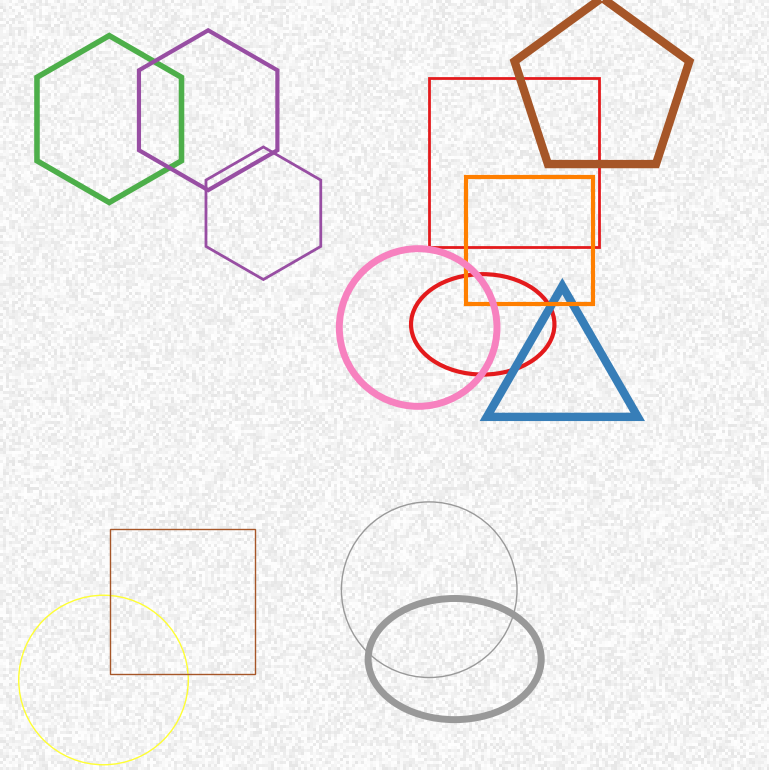[{"shape": "oval", "thickness": 1.5, "radius": 0.47, "center": [0.627, 0.579]}, {"shape": "square", "thickness": 1, "radius": 0.55, "center": [0.668, 0.789]}, {"shape": "triangle", "thickness": 3, "radius": 0.57, "center": [0.73, 0.515]}, {"shape": "hexagon", "thickness": 2, "radius": 0.54, "center": [0.142, 0.845]}, {"shape": "hexagon", "thickness": 1, "radius": 0.43, "center": [0.342, 0.723]}, {"shape": "hexagon", "thickness": 1.5, "radius": 0.52, "center": [0.27, 0.857]}, {"shape": "square", "thickness": 1.5, "radius": 0.41, "center": [0.687, 0.688]}, {"shape": "circle", "thickness": 0.5, "radius": 0.55, "center": [0.134, 0.117]}, {"shape": "pentagon", "thickness": 3, "radius": 0.6, "center": [0.782, 0.884]}, {"shape": "square", "thickness": 0.5, "radius": 0.47, "center": [0.237, 0.219]}, {"shape": "circle", "thickness": 2.5, "radius": 0.51, "center": [0.543, 0.575]}, {"shape": "oval", "thickness": 2.5, "radius": 0.56, "center": [0.59, 0.144]}, {"shape": "circle", "thickness": 0.5, "radius": 0.57, "center": [0.557, 0.234]}]